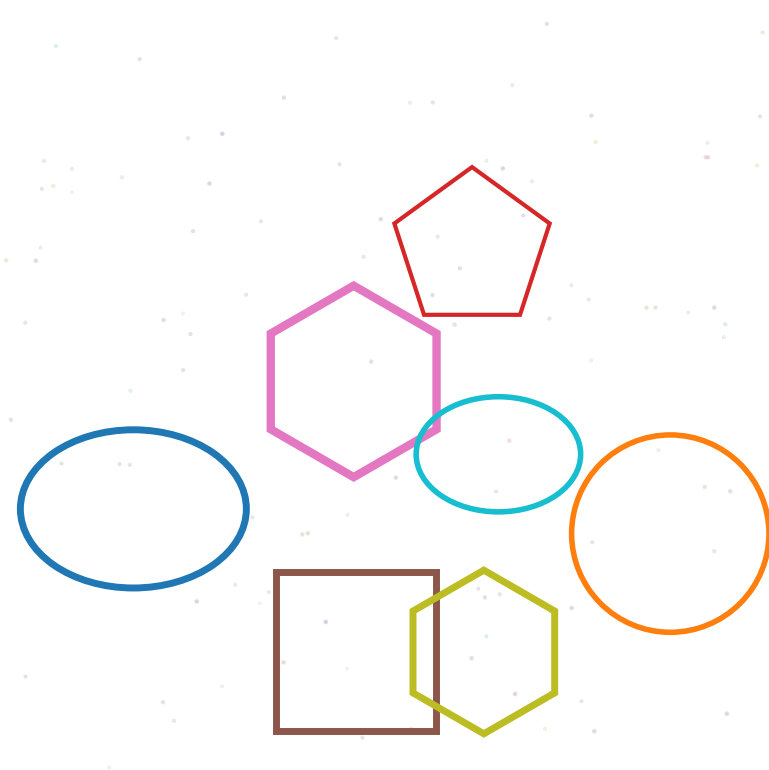[{"shape": "oval", "thickness": 2.5, "radius": 0.73, "center": [0.173, 0.339]}, {"shape": "circle", "thickness": 2, "radius": 0.64, "center": [0.871, 0.307]}, {"shape": "pentagon", "thickness": 1.5, "radius": 0.53, "center": [0.613, 0.677]}, {"shape": "square", "thickness": 2.5, "radius": 0.52, "center": [0.462, 0.154]}, {"shape": "hexagon", "thickness": 3, "radius": 0.62, "center": [0.459, 0.505]}, {"shape": "hexagon", "thickness": 2.5, "radius": 0.53, "center": [0.628, 0.153]}, {"shape": "oval", "thickness": 2, "radius": 0.53, "center": [0.647, 0.41]}]